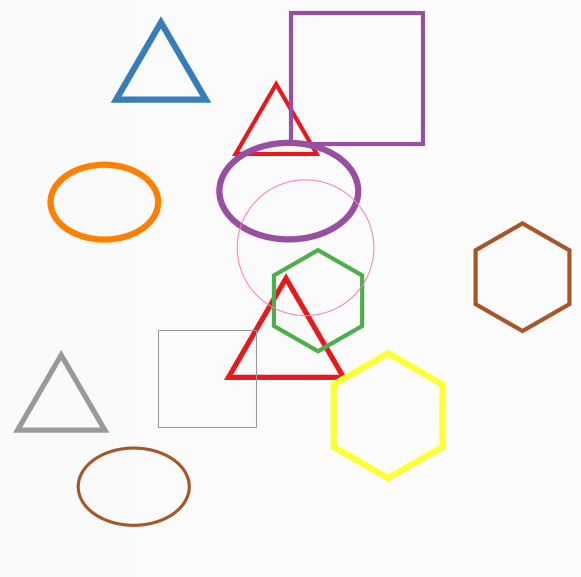[{"shape": "triangle", "thickness": 2, "radius": 0.4, "center": [0.475, 0.773]}, {"shape": "triangle", "thickness": 2.5, "radius": 0.57, "center": [0.492, 0.403]}, {"shape": "triangle", "thickness": 3, "radius": 0.45, "center": [0.277, 0.871]}, {"shape": "hexagon", "thickness": 2, "radius": 0.44, "center": [0.547, 0.478]}, {"shape": "oval", "thickness": 3, "radius": 0.6, "center": [0.497, 0.668]}, {"shape": "square", "thickness": 2, "radius": 0.57, "center": [0.615, 0.863]}, {"shape": "oval", "thickness": 3, "radius": 0.46, "center": [0.18, 0.649]}, {"shape": "hexagon", "thickness": 3, "radius": 0.54, "center": [0.668, 0.279]}, {"shape": "oval", "thickness": 1.5, "radius": 0.48, "center": [0.23, 0.156]}, {"shape": "hexagon", "thickness": 2, "radius": 0.47, "center": [0.899, 0.519]}, {"shape": "circle", "thickness": 0.5, "radius": 0.59, "center": [0.526, 0.57]}, {"shape": "square", "thickness": 0.5, "radius": 0.42, "center": [0.356, 0.343]}, {"shape": "triangle", "thickness": 2.5, "radius": 0.43, "center": [0.105, 0.298]}]